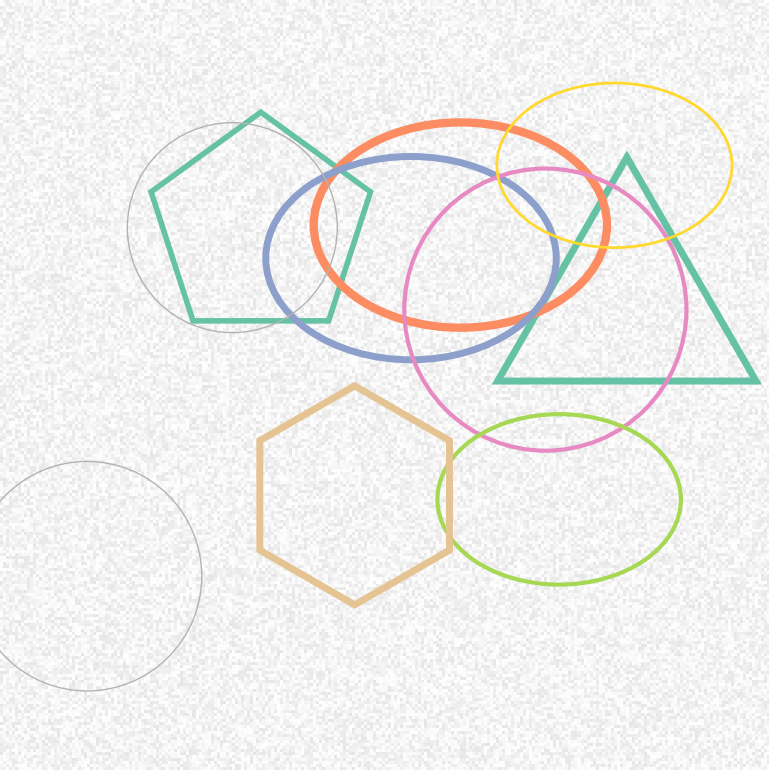[{"shape": "triangle", "thickness": 2.5, "radius": 0.97, "center": [0.814, 0.602]}, {"shape": "pentagon", "thickness": 2, "radius": 0.75, "center": [0.339, 0.705]}, {"shape": "oval", "thickness": 3, "radius": 0.95, "center": [0.598, 0.708]}, {"shape": "oval", "thickness": 2.5, "radius": 0.94, "center": [0.534, 0.665]}, {"shape": "circle", "thickness": 1.5, "radius": 0.92, "center": [0.708, 0.598]}, {"shape": "oval", "thickness": 1.5, "radius": 0.79, "center": [0.726, 0.351]}, {"shape": "oval", "thickness": 1, "radius": 0.76, "center": [0.798, 0.785]}, {"shape": "hexagon", "thickness": 2.5, "radius": 0.71, "center": [0.461, 0.357]}, {"shape": "circle", "thickness": 0.5, "radius": 0.68, "center": [0.302, 0.704]}, {"shape": "circle", "thickness": 0.5, "radius": 0.75, "center": [0.113, 0.252]}]